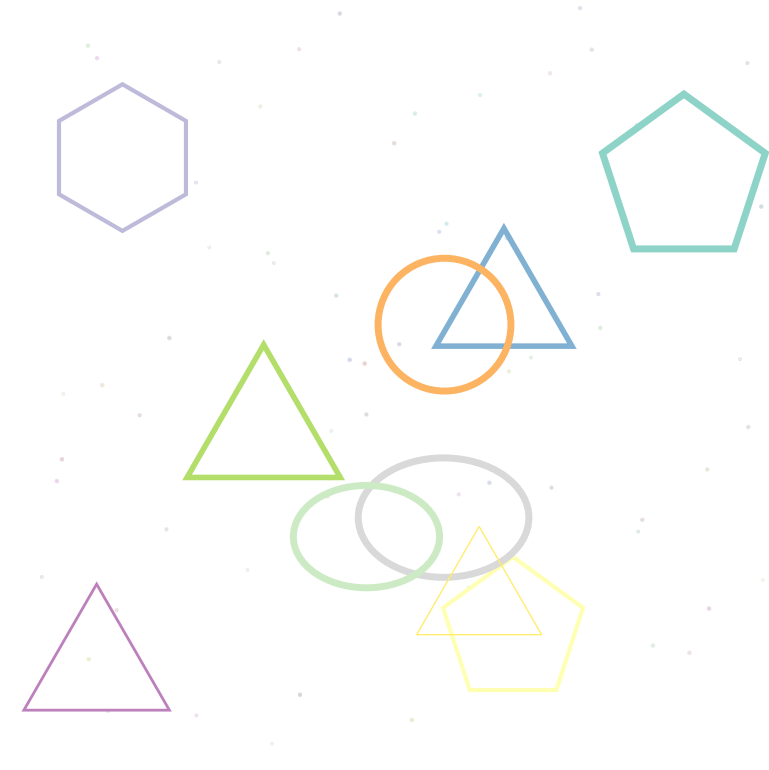[{"shape": "pentagon", "thickness": 2.5, "radius": 0.56, "center": [0.888, 0.767]}, {"shape": "pentagon", "thickness": 1.5, "radius": 0.48, "center": [0.666, 0.181]}, {"shape": "hexagon", "thickness": 1.5, "radius": 0.48, "center": [0.159, 0.795]}, {"shape": "triangle", "thickness": 2, "radius": 0.51, "center": [0.654, 0.601]}, {"shape": "circle", "thickness": 2.5, "radius": 0.43, "center": [0.577, 0.578]}, {"shape": "triangle", "thickness": 2, "radius": 0.57, "center": [0.342, 0.437]}, {"shape": "oval", "thickness": 2.5, "radius": 0.55, "center": [0.576, 0.328]}, {"shape": "triangle", "thickness": 1, "radius": 0.55, "center": [0.125, 0.132]}, {"shape": "oval", "thickness": 2.5, "radius": 0.47, "center": [0.476, 0.303]}, {"shape": "triangle", "thickness": 0.5, "radius": 0.47, "center": [0.622, 0.223]}]